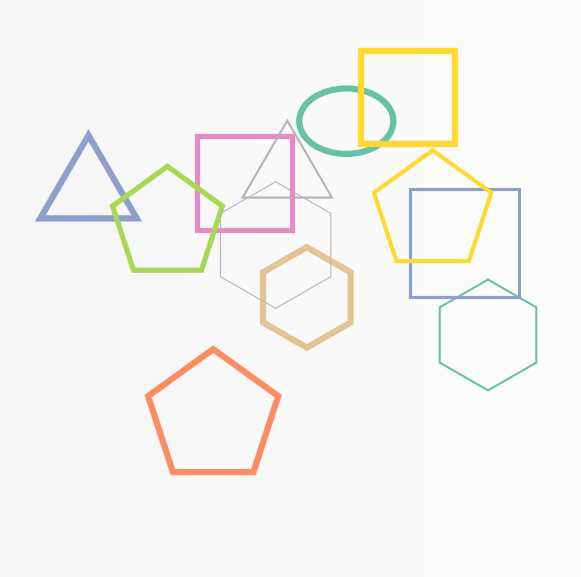[{"shape": "oval", "thickness": 3, "radius": 0.4, "center": [0.596, 0.789]}, {"shape": "hexagon", "thickness": 1, "radius": 0.48, "center": [0.84, 0.419]}, {"shape": "pentagon", "thickness": 3, "radius": 0.59, "center": [0.367, 0.277]}, {"shape": "square", "thickness": 1.5, "radius": 0.47, "center": [0.799, 0.578]}, {"shape": "triangle", "thickness": 3, "radius": 0.48, "center": [0.152, 0.669]}, {"shape": "square", "thickness": 2.5, "radius": 0.41, "center": [0.421, 0.682]}, {"shape": "pentagon", "thickness": 2.5, "radius": 0.5, "center": [0.288, 0.612]}, {"shape": "square", "thickness": 3, "radius": 0.4, "center": [0.702, 0.83]}, {"shape": "pentagon", "thickness": 2, "radius": 0.53, "center": [0.744, 0.633]}, {"shape": "hexagon", "thickness": 3, "radius": 0.43, "center": [0.528, 0.484]}, {"shape": "triangle", "thickness": 1, "radius": 0.44, "center": [0.494, 0.701]}, {"shape": "hexagon", "thickness": 0.5, "radius": 0.55, "center": [0.474, 0.575]}]